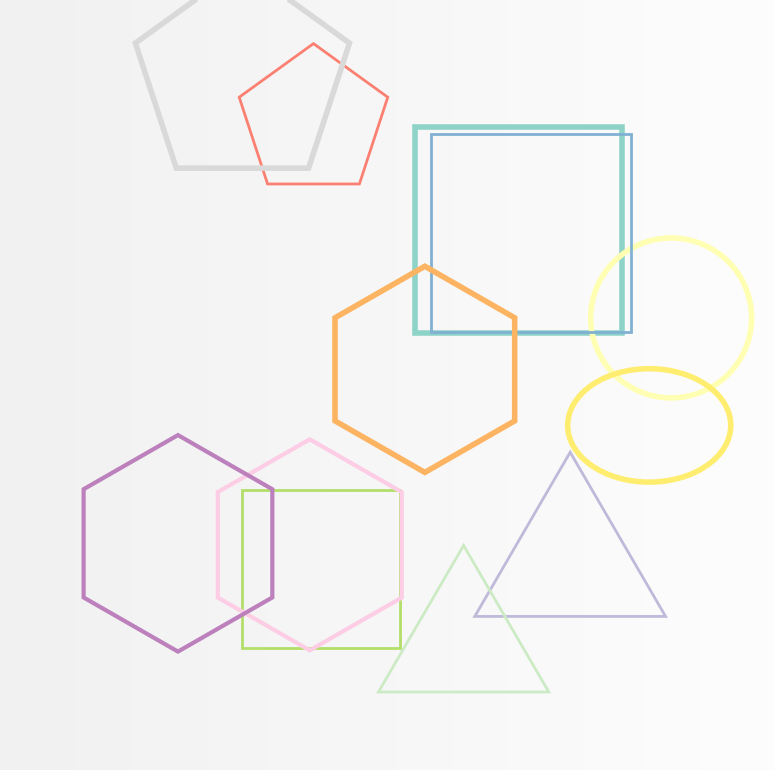[{"shape": "square", "thickness": 2, "radius": 0.67, "center": [0.669, 0.701]}, {"shape": "circle", "thickness": 2, "radius": 0.52, "center": [0.866, 0.587]}, {"shape": "triangle", "thickness": 1, "radius": 0.71, "center": [0.736, 0.271]}, {"shape": "pentagon", "thickness": 1, "radius": 0.5, "center": [0.404, 0.843]}, {"shape": "square", "thickness": 1, "radius": 0.64, "center": [0.685, 0.698]}, {"shape": "hexagon", "thickness": 2, "radius": 0.67, "center": [0.548, 0.52]}, {"shape": "square", "thickness": 1, "radius": 0.51, "center": [0.414, 0.261]}, {"shape": "hexagon", "thickness": 1.5, "radius": 0.69, "center": [0.4, 0.292]}, {"shape": "pentagon", "thickness": 2, "radius": 0.73, "center": [0.313, 0.899]}, {"shape": "hexagon", "thickness": 1.5, "radius": 0.7, "center": [0.23, 0.294]}, {"shape": "triangle", "thickness": 1, "radius": 0.63, "center": [0.598, 0.165]}, {"shape": "oval", "thickness": 2, "radius": 0.53, "center": [0.838, 0.448]}]